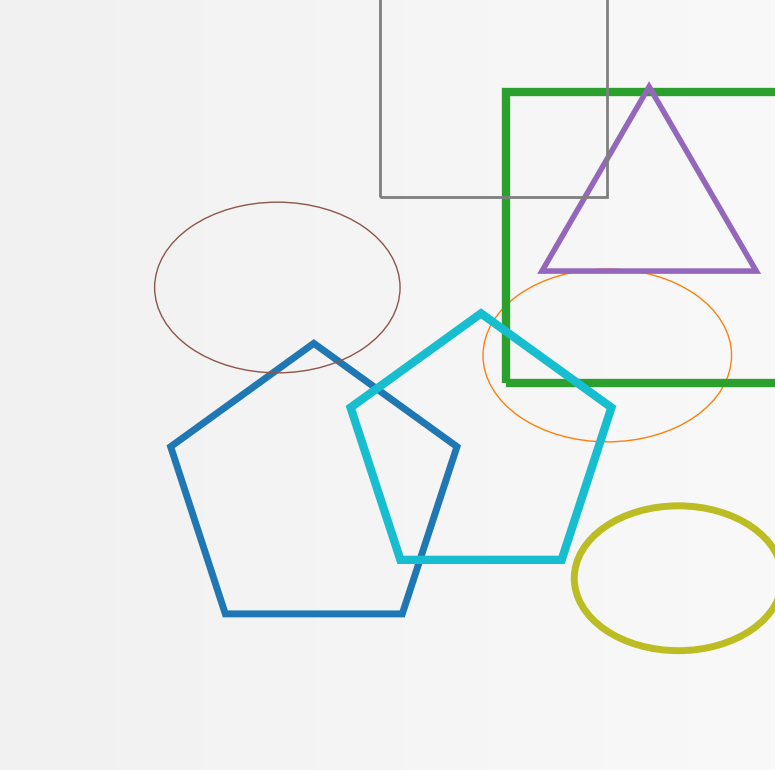[{"shape": "pentagon", "thickness": 2.5, "radius": 0.97, "center": [0.405, 0.36]}, {"shape": "oval", "thickness": 0.5, "radius": 0.8, "center": [0.784, 0.538]}, {"shape": "square", "thickness": 3, "radius": 0.94, "center": [0.842, 0.691]}, {"shape": "triangle", "thickness": 2, "radius": 0.8, "center": [0.838, 0.728]}, {"shape": "oval", "thickness": 0.5, "radius": 0.79, "center": [0.358, 0.627]}, {"shape": "square", "thickness": 1, "radius": 0.73, "center": [0.637, 0.89]}, {"shape": "oval", "thickness": 2.5, "radius": 0.67, "center": [0.875, 0.249]}, {"shape": "pentagon", "thickness": 3, "radius": 0.88, "center": [0.621, 0.416]}]